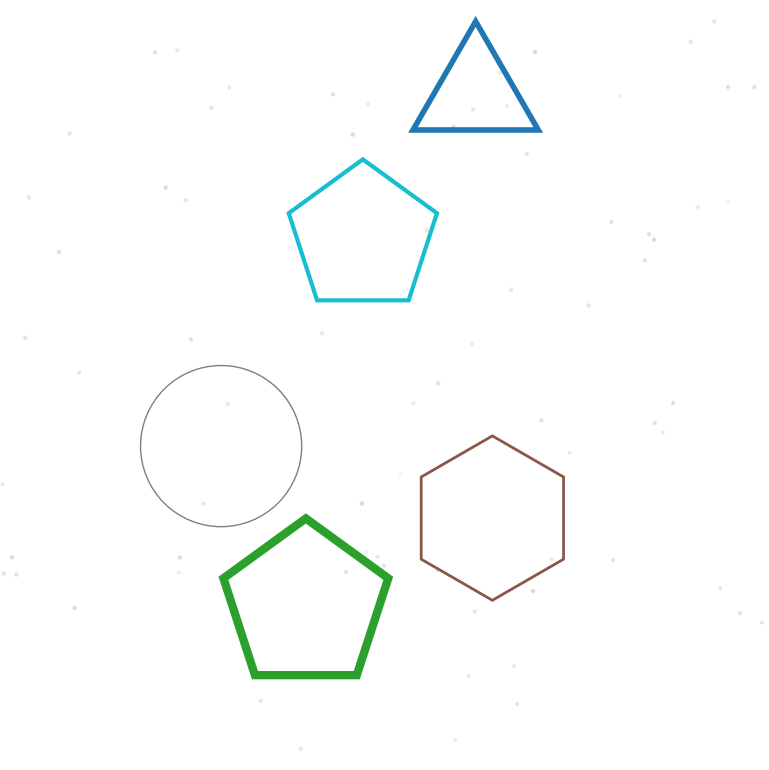[{"shape": "triangle", "thickness": 2, "radius": 0.47, "center": [0.618, 0.878]}, {"shape": "pentagon", "thickness": 3, "radius": 0.56, "center": [0.397, 0.214]}, {"shape": "hexagon", "thickness": 1, "radius": 0.53, "center": [0.639, 0.327]}, {"shape": "circle", "thickness": 0.5, "radius": 0.52, "center": [0.287, 0.421]}, {"shape": "pentagon", "thickness": 1.5, "radius": 0.51, "center": [0.471, 0.692]}]